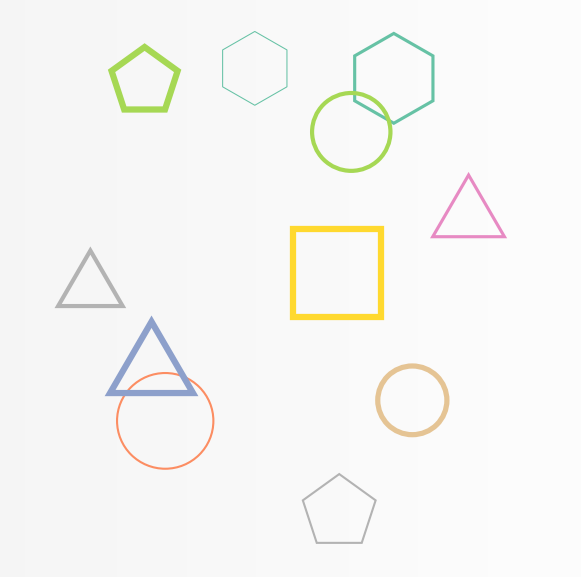[{"shape": "hexagon", "thickness": 0.5, "radius": 0.32, "center": [0.438, 0.881]}, {"shape": "hexagon", "thickness": 1.5, "radius": 0.39, "center": [0.678, 0.863]}, {"shape": "circle", "thickness": 1, "radius": 0.41, "center": [0.284, 0.27]}, {"shape": "triangle", "thickness": 3, "radius": 0.41, "center": [0.261, 0.36]}, {"shape": "triangle", "thickness": 1.5, "radius": 0.36, "center": [0.806, 0.625]}, {"shape": "circle", "thickness": 2, "radius": 0.34, "center": [0.604, 0.771]}, {"shape": "pentagon", "thickness": 3, "radius": 0.3, "center": [0.249, 0.858]}, {"shape": "square", "thickness": 3, "radius": 0.38, "center": [0.58, 0.527]}, {"shape": "circle", "thickness": 2.5, "radius": 0.3, "center": [0.709, 0.306]}, {"shape": "triangle", "thickness": 2, "radius": 0.32, "center": [0.155, 0.501]}, {"shape": "pentagon", "thickness": 1, "radius": 0.33, "center": [0.584, 0.112]}]